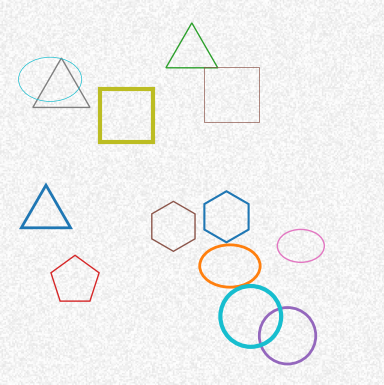[{"shape": "triangle", "thickness": 2, "radius": 0.37, "center": [0.119, 0.445]}, {"shape": "hexagon", "thickness": 1.5, "radius": 0.33, "center": [0.588, 0.437]}, {"shape": "oval", "thickness": 2, "radius": 0.39, "center": [0.597, 0.309]}, {"shape": "triangle", "thickness": 1, "radius": 0.39, "center": [0.498, 0.863]}, {"shape": "pentagon", "thickness": 1, "radius": 0.33, "center": [0.195, 0.271]}, {"shape": "circle", "thickness": 2, "radius": 0.37, "center": [0.747, 0.128]}, {"shape": "hexagon", "thickness": 1, "radius": 0.32, "center": [0.45, 0.412]}, {"shape": "square", "thickness": 0.5, "radius": 0.36, "center": [0.602, 0.754]}, {"shape": "oval", "thickness": 1, "radius": 0.31, "center": [0.781, 0.361]}, {"shape": "triangle", "thickness": 1, "radius": 0.43, "center": [0.159, 0.764]}, {"shape": "square", "thickness": 3, "radius": 0.34, "center": [0.329, 0.7]}, {"shape": "circle", "thickness": 3, "radius": 0.39, "center": [0.651, 0.178]}, {"shape": "oval", "thickness": 0.5, "radius": 0.41, "center": [0.13, 0.794]}]